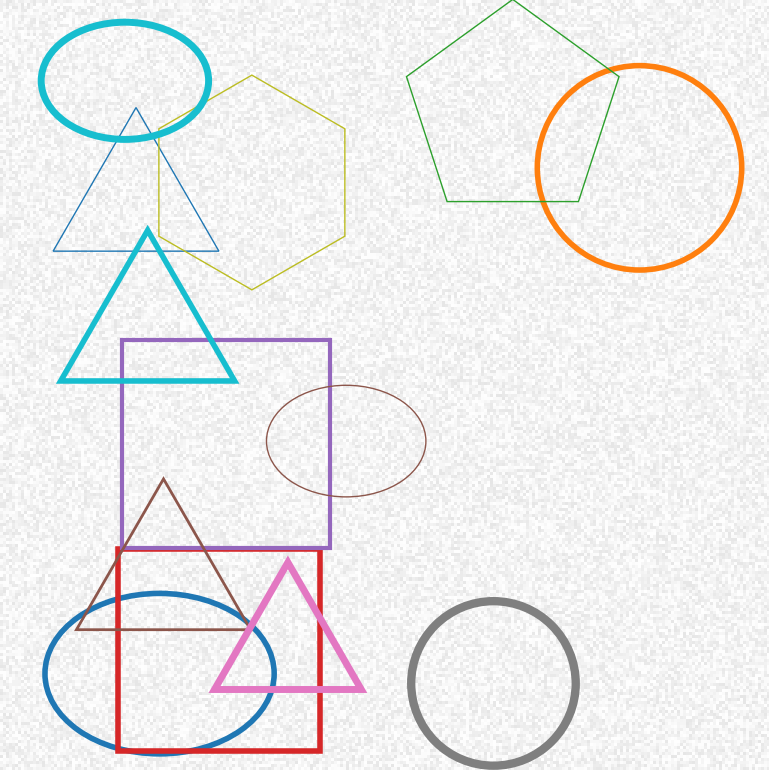[{"shape": "triangle", "thickness": 0.5, "radius": 0.62, "center": [0.177, 0.736]}, {"shape": "oval", "thickness": 2, "radius": 0.74, "center": [0.207, 0.125]}, {"shape": "circle", "thickness": 2, "radius": 0.66, "center": [0.831, 0.782]}, {"shape": "pentagon", "thickness": 0.5, "radius": 0.73, "center": [0.666, 0.856]}, {"shape": "square", "thickness": 2, "radius": 0.66, "center": [0.284, 0.156]}, {"shape": "square", "thickness": 1.5, "radius": 0.68, "center": [0.294, 0.423]}, {"shape": "triangle", "thickness": 1, "radius": 0.65, "center": [0.212, 0.247]}, {"shape": "oval", "thickness": 0.5, "radius": 0.52, "center": [0.45, 0.427]}, {"shape": "triangle", "thickness": 2.5, "radius": 0.55, "center": [0.374, 0.16]}, {"shape": "circle", "thickness": 3, "radius": 0.53, "center": [0.641, 0.112]}, {"shape": "hexagon", "thickness": 0.5, "radius": 0.7, "center": [0.327, 0.763]}, {"shape": "triangle", "thickness": 2, "radius": 0.65, "center": [0.192, 0.57]}, {"shape": "oval", "thickness": 2.5, "radius": 0.54, "center": [0.162, 0.895]}]